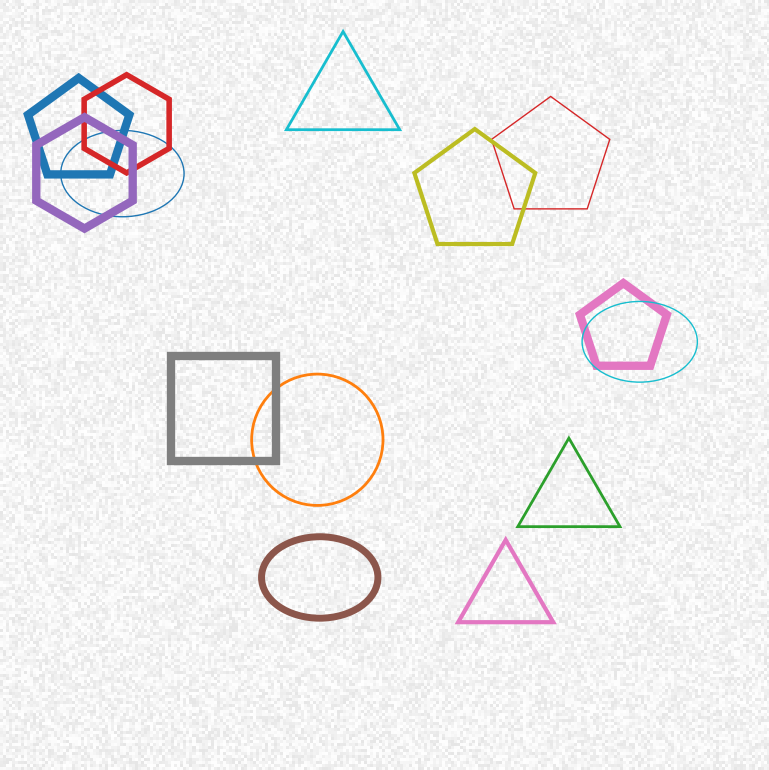[{"shape": "oval", "thickness": 0.5, "radius": 0.4, "center": [0.159, 0.775]}, {"shape": "pentagon", "thickness": 3, "radius": 0.35, "center": [0.102, 0.83]}, {"shape": "circle", "thickness": 1, "radius": 0.43, "center": [0.412, 0.429]}, {"shape": "triangle", "thickness": 1, "radius": 0.38, "center": [0.739, 0.354]}, {"shape": "hexagon", "thickness": 2, "radius": 0.32, "center": [0.164, 0.839]}, {"shape": "pentagon", "thickness": 0.5, "radius": 0.4, "center": [0.715, 0.794]}, {"shape": "hexagon", "thickness": 3, "radius": 0.36, "center": [0.11, 0.775]}, {"shape": "oval", "thickness": 2.5, "radius": 0.38, "center": [0.415, 0.25]}, {"shape": "pentagon", "thickness": 3, "radius": 0.3, "center": [0.81, 0.573]}, {"shape": "triangle", "thickness": 1.5, "radius": 0.36, "center": [0.657, 0.228]}, {"shape": "square", "thickness": 3, "radius": 0.34, "center": [0.291, 0.469]}, {"shape": "pentagon", "thickness": 1.5, "radius": 0.41, "center": [0.617, 0.75]}, {"shape": "oval", "thickness": 0.5, "radius": 0.37, "center": [0.831, 0.556]}, {"shape": "triangle", "thickness": 1, "radius": 0.43, "center": [0.446, 0.874]}]